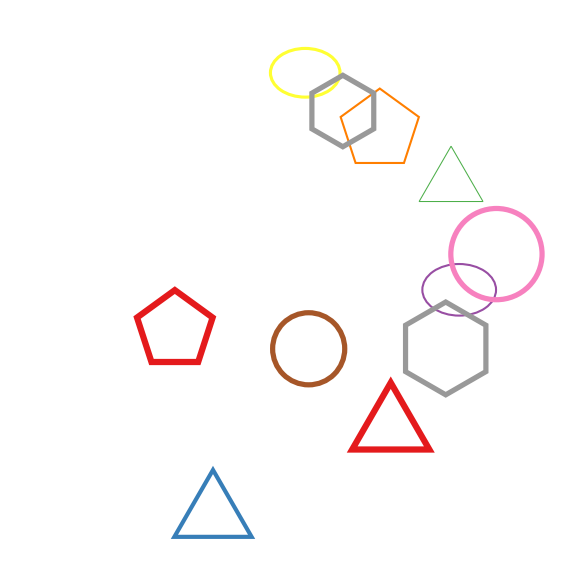[{"shape": "pentagon", "thickness": 3, "radius": 0.34, "center": [0.303, 0.428]}, {"shape": "triangle", "thickness": 3, "radius": 0.39, "center": [0.677, 0.259]}, {"shape": "triangle", "thickness": 2, "radius": 0.39, "center": [0.369, 0.108]}, {"shape": "triangle", "thickness": 0.5, "radius": 0.32, "center": [0.781, 0.682]}, {"shape": "oval", "thickness": 1, "radius": 0.32, "center": [0.795, 0.497]}, {"shape": "pentagon", "thickness": 1, "radius": 0.36, "center": [0.658, 0.775]}, {"shape": "oval", "thickness": 1.5, "radius": 0.3, "center": [0.529, 0.873]}, {"shape": "circle", "thickness": 2.5, "radius": 0.31, "center": [0.535, 0.395]}, {"shape": "circle", "thickness": 2.5, "radius": 0.39, "center": [0.86, 0.559]}, {"shape": "hexagon", "thickness": 2.5, "radius": 0.31, "center": [0.594, 0.807]}, {"shape": "hexagon", "thickness": 2.5, "radius": 0.4, "center": [0.772, 0.396]}]